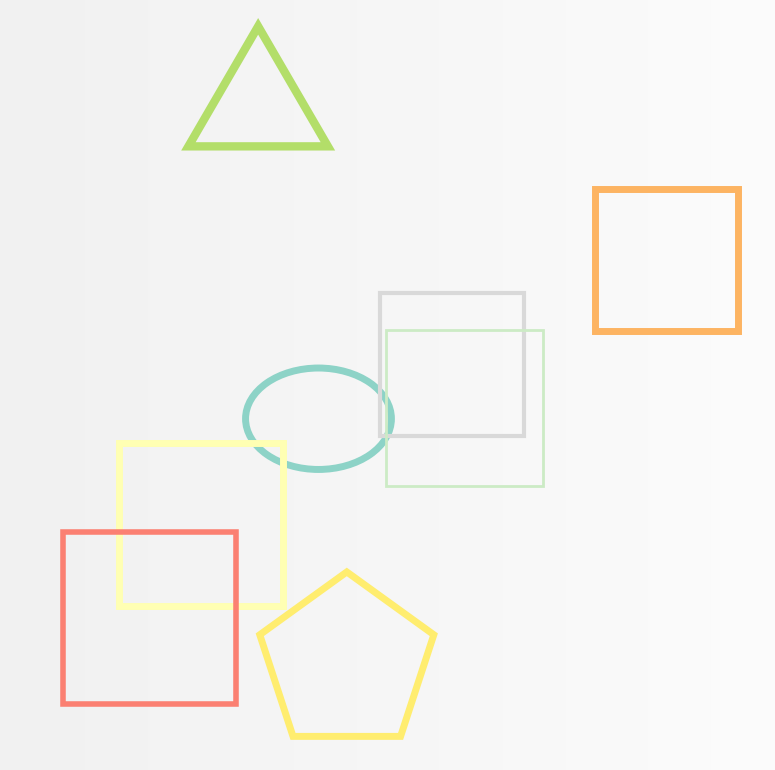[{"shape": "oval", "thickness": 2.5, "radius": 0.47, "center": [0.411, 0.456]}, {"shape": "square", "thickness": 2.5, "radius": 0.53, "center": [0.259, 0.319]}, {"shape": "square", "thickness": 2, "radius": 0.56, "center": [0.192, 0.198]}, {"shape": "square", "thickness": 2.5, "radius": 0.46, "center": [0.86, 0.662]}, {"shape": "triangle", "thickness": 3, "radius": 0.52, "center": [0.333, 0.862]}, {"shape": "square", "thickness": 1.5, "radius": 0.47, "center": [0.583, 0.527]}, {"shape": "square", "thickness": 1, "radius": 0.51, "center": [0.6, 0.47]}, {"shape": "pentagon", "thickness": 2.5, "radius": 0.59, "center": [0.447, 0.139]}]